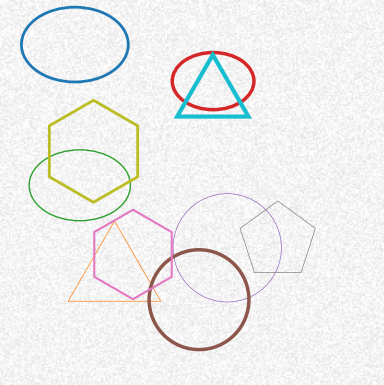[{"shape": "oval", "thickness": 2, "radius": 0.69, "center": [0.194, 0.884]}, {"shape": "triangle", "thickness": 0.5, "radius": 0.69, "center": [0.297, 0.287]}, {"shape": "oval", "thickness": 1, "radius": 0.66, "center": [0.207, 0.519]}, {"shape": "oval", "thickness": 2.5, "radius": 0.53, "center": [0.554, 0.789]}, {"shape": "circle", "thickness": 0.5, "radius": 0.7, "center": [0.59, 0.356]}, {"shape": "circle", "thickness": 2.5, "radius": 0.65, "center": [0.517, 0.222]}, {"shape": "hexagon", "thickness": 1.5, "radius": 0.58, "center": [0.345, 0.339]}, {"shape": "pentagon", "thickness": 0.5, "radius": 0.51, "center": [0.721, 0.375]}, {"shape": "hexagon", "thickness": 2, "radius": 0.66, "center": [0.243, 0.607]}, {"shape": "triangle", "thickness": 3, "radius": 0.53, "center": [0.553, 0.751]}]